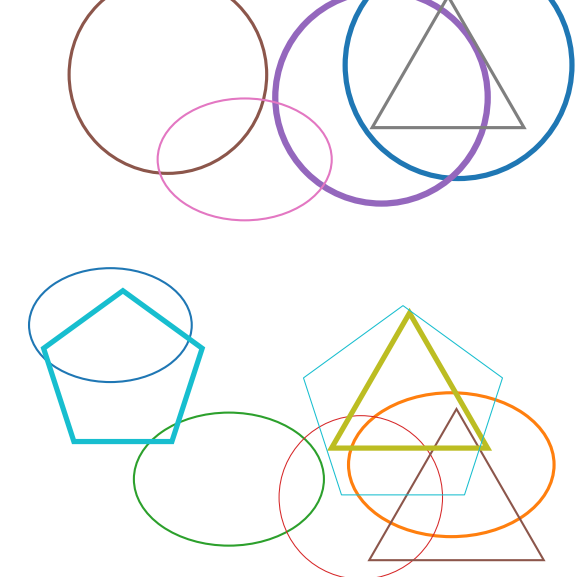[{"shape": "circle", "thickness": 2.5, "radius": 0.98, "center": [0.794, 0.886]}, {"shape": "oval", "thickness": 1, "radius": 0.7, "center": [0.191, 0.436]}, {"shape": "oval", "thickness": 1.5, "radius": 0.89, "center": [0.781, 0.194]}, {"shape": "oval", "thickness": 1, "radius": 0.82, "center": [0.396, 0.169]}, {"shape": "circle", "thickness": 0.5, "radius": 0.71, "center": [0.625, 0.138]}, {"shape": "circle", "thickness": 3, "radius": 0.92, "center": [0.661, 0.831]}, {"shape": "circle", "thickness": 1.5, "radius": 0.86, "center": [0.291, 0.87]}, {"shape": "triangle", "thickness": 1, "radius": 0.87, "center": [0.79, 0.116]}, {"shape": "oval", "thickness": 1, "radius": 0.75, "center": [0.424, 0.723]}, {"shape": "triangle", "thickness": 1.5, "radius": 0.76, "center": [0.776, 0.854]}, {"shape": "triangle", "thickness": 2.5, "radius": 0.78, "center": [0.709, 0.301]}, {"shape": "pentagon", "thickness": 0.5, "radius": 0.91, "center": [0.698, 0.289]}, {"shape": "pentagon", "thickness": 2.5, "radius": 0.72, "center": [0.213, 0.351]}]